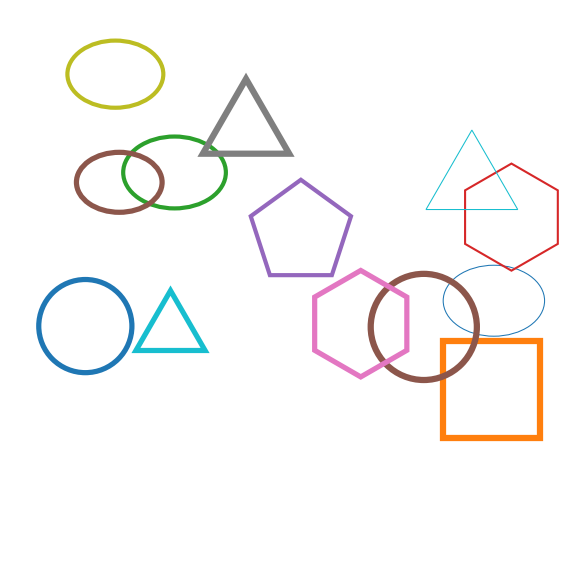[{"shape": "circle", "thickness": 2.5, "radius": 0.4, "center": [0.148, 0.434]}, {"shape": "oval", "thickness": 0.5, "radius": 0.44, "center": [0.855, 0.478]}, {"shape": "square", "thickness": 3, "radius": 0.42, "center": [0.851, 0.325]}, {"shape": "oval", "thickness": 2, "radius": 0.44, "center": [0.302, 0.7]}, {"shape": "hexagon", "thickness": 1, "radius": 0.46, "center": [0.886, 0.623]}, {"shape": "pentagon", "thickness": 2, "radius": 0.46, "center": [0.521, 0.597]}, {"shape": "oval", "thickness": 2.5, "radius": 0.37, "center": [0.207, 0.683]}, {"shape": "circle", "thickness": 3, "radius": 0.46, "center": [0.734, 0.433]}, {"shape": "hexagon", "thickness": 2.5, "radius": 0.46, "center": [0.625, 0.439]}, {"shape": "triangle", "thickness": 3, "radius": 0.43, "center": [0.426, 0.776]}, {"shape": "oval", "thickness": 2, "radius": 0.42, "center": [0.2, 0.871]}, {"shape": "triangle", "thickness": 2.5, "radius": 0.35, "center": [0.295, 0.427]}, {"shape": "triangle", "thickness": 0.5, "radius": 0.46, "center": [0.817, 0.682]}]